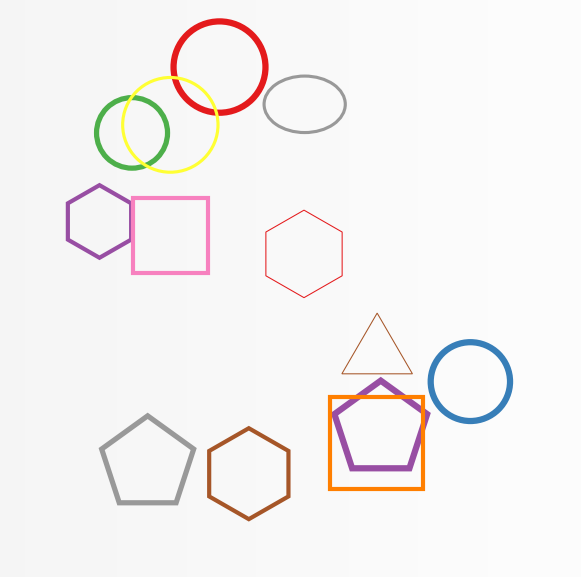[{"shape": "circle", "thickness": 3, "radius": 0.4, "center": [0.378, 0.883]}, {"shape": "hexagon", "thickness": 0.5, "radius": 0.38, "center": [0.523, 0.559]}, {"shape": "circle", "thickness": 3, "radius": 0.34, "center": [0.809, 0.338]}, {"shape": "circle", "thickness": 2.5, "radius": 0.31, "center": [0.227, 0.769]}, {"shape": "hexagon", "thickness": 2, "radius": 0.31, "center": [0.171, 0.616]}, {"shape": "pentagon", "thickness": 3, "radius": 0.42, "center": [0.655, 0.256]}, {"shape": "square", "thickness": 2, "radius": 0.4, "center": [0.648, 0.233]}, {"shape": "circle", "thickness": 1.5, "radius": 0.41, "center": [0.293, 0.783]}, {"shape": "triangle", "thickness": 0.5, "radius": 0.35, "center": [0.649, 0.387]}, {"shape": "hexagon", "thickness": 2, "radius": 0.39, "center": [0.428, 0.179]}, {"shape": "square", "thickness": 2, "radius": 0.32, "center": [0.294, 0.591]}, {"shape": "oval", "thickness": 1.5, "radius": 0.35, "center": [0.524, 0.818]}, {"shape": "pentagon", "thickness": 2.5, "radius": 0.42, "center": [0.254, 0.196]}]